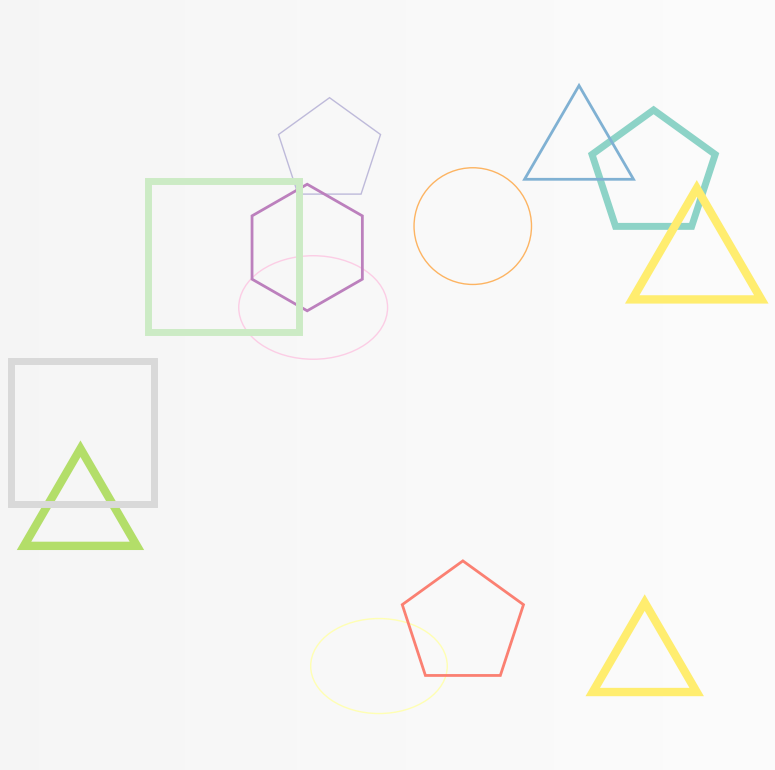[{"shape": "pentagon", "thickness": 2.5, "radius": 0.42, "center": [0.843, 0.774]}, {"shape": "oval", "thickness": 0.5, "radius": 0.44, "center": [0.489, 0.135]}, {"shape": "pentagon", "thickness": 0.5, "radius": 0.35, "center": [0.425, 0.804]}, {"shape": "pentagon", "thickness": 1, "radius": 0.41, "center": [0.597, 0.189]}, {"shape": "triangle", "thickness": 1, "radius": 0.41, "center": [0.747, 0.808]}, {"shape": "circle", "thickness": 0.5, "radius": 0.38, "center": [0.61, 0.706]}, {"shape": "triangle", "thickness": 3, "radius": 0.42, "center": [0.104, 0.333]}, {"shape": "oval", "thickness": 0.5, "radius": 0.48, "center": [0.404, 0.601]}, {"shape": "square", "thickness": 2.5, "radius": 0.46, "center": [0.107, 0.439]}, {"shape": "hexagon", "thickness": 1, "radius": 0.41, "center": [0.396, 0.679]}, {"shape": "square", "thickness": 2.5, "radius": 0.49, "center": [0.288, 0.667]}, {"shape": "triangle", "thickness": 3, "radius": 0.39, "center": [0.832, 0.14]}, {"shape": "triangle", "thickness": 3, "radius": 0.48, "center": [0.899, 0.659]}]